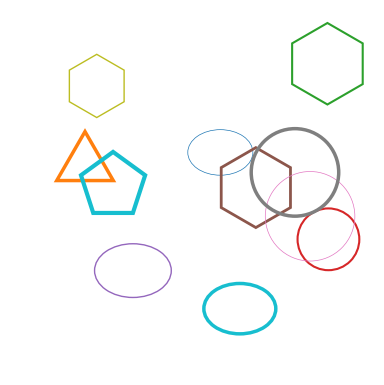[{"shape": "oval", "thickness": 0.5, "radius": 0.42, "center": [0.572, 0.604]}, {"shape": "triangle", "thickness": 2.5, "radius": 0.42, "center": [0.221, 0.573]}, {"shape": "hexagon", "thickness": 1.5, "radius": 0.53, "center": [0.85, 0.834]}, {"shape": "circle", "thickness": 1.5, "radius": 0.4, "center": [0.853, 0.378]}, {"shape": "oval", "thickness": 1, "radius": 0.5, "center": [0.345, 0.297]}, {"shape": "hexagon", "thickness": 2, "radius": 0.52, "center": [0.665, 0.513]}, {"shape": "circle", "thickness": 0.5, "radius": 0.58, "center": [0.805, 0.438]}, {"shape": "circle", "thickness": 2.5, "radius": 0.57, "center": [0.766, 0.552]}, {"shape": "hexagon", "thickness": 1, "radius": 0.41, "center": [0.251, 0.777]}, {"shape": "oval", "thickness": 2.5, "radius": 0.47, "center": [0.623, 0.198]}, {"shape": "pentagon", "thickness": 3, "radius": 0.44, "center": [0.294, 0.518]}]